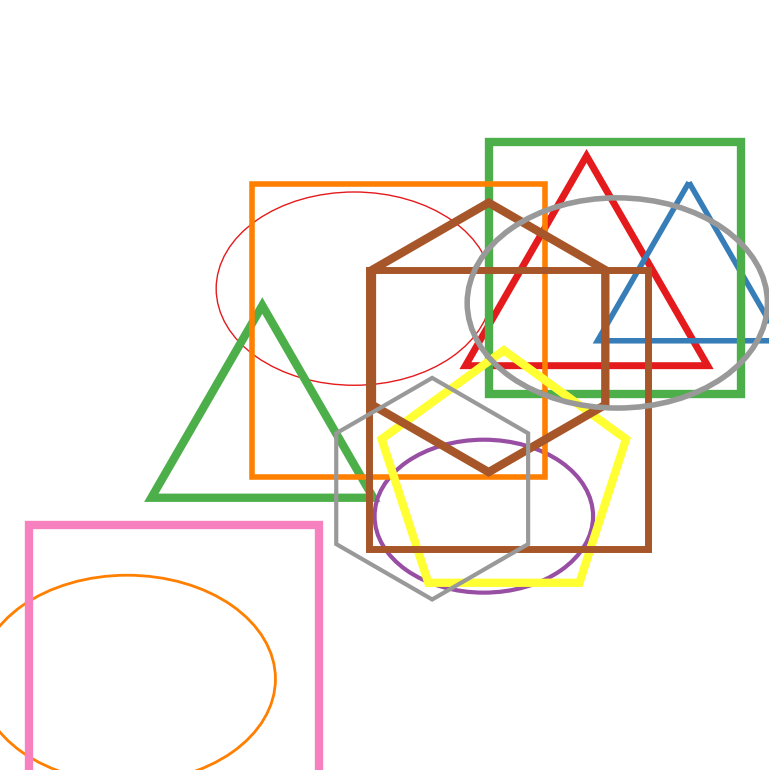[{"shape": "triangle", "thickness": 2.5, "radius": 0.91, "center": [0.762, 0.616]}, {"shape": "oval", "thickness": 0.5, "radius": 0.9, "center": [0.46, 0.625]}, {"shape": "triangle", "thickness": 2, "radius": 0.69, "center": [0.895, 0.626]}, {"shape": "triangle", "thickness": 3, "radius": 0.83, "center": [0.341, 0.437]}, {"shape": "square", "thickness": 3, "radius": 0.82, "center": [0.799, 0.652]}, {"shape": "oval", "thickness": 1.5, "radius": 0.71, "center": [0.628, 0.33]}, {"shape": "oval", "thickness": 1, "radius": 0.96, "center": [0.165, 0.118]}, {"shape": "square", "thickness": 2, "radius": 0.95, "center": [0.518, 0.571]}, {"shape": "pentagon", "thickness": 3, "radius": 0.83, "center": [0.654, 0.378]}, {"shape": "square", "thickness": 2.5, "radius": 0.91, "center": [0.66, 0.468]}, {"shape": "hexagon", "thickness": 3, "radius": 0.87, "center": [0.635, 0.562]}, {"shape": "square", "thickness": 3, "radius": 0.94, "center": [0.226, 0.131]}, {"shape": "oval", "thickness": 2, "radius": 0.97, "center": [0.802, 0.607]}, {"shape": "hexagon", "thickness": 1.5, "radius": 0.72, "center": [0.561, 0.365]}]